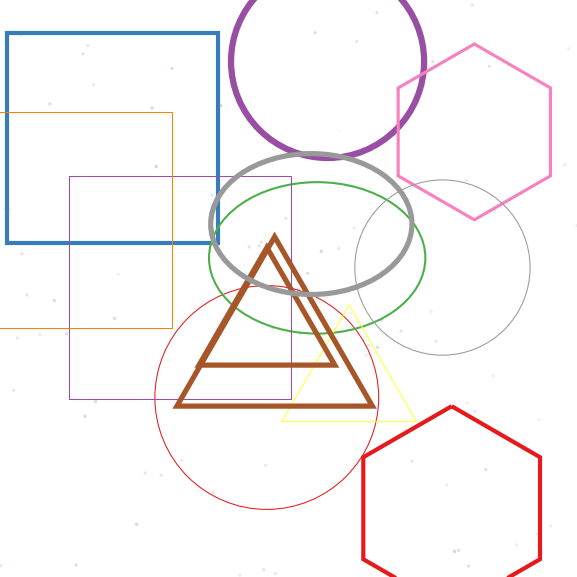[{"shape": "circle", "thickness": 0.5, "radius": 0.97, "center": [0.462, 0.311]}, {"shape": "hexagon", "thickness": 2, "radius": 0.88, "center": [0.782, 0.119]}, {"shape": "square", "thickness": 2, "radius": 0.91, "center": [0.195, 0.76]}, {"shape": "oval", "thickness": 1, "radius": 0.94, "center": [0.549, 0.553]}, {"shape": "square", "thickness": 0.5, "radius": 0.96, "center": [0.312, 0.502]}, {"shape": "circle", "thickness": 3, "radius": 0.84, "center": [0.567, 0.893]}, {"shape": "square", "thickness": 0.5, "radius": 0.94, "center": [0.11, 0.618]}, {"shape": "triangle", "thickness": 0.5, "radius": 0.67, "center": [0.605, 0.336]}, {"shape": "triangle", "thickness": 2.5, "radius": 0.68, "center": [0.462, 0.435]}, {"shape": "triangle", "thickness": 2.5, "radius": 0.98, "center": [0.476, 0.394]}, {"shape": "hexagon", "thickness": 1.5, "radius": 0.76, "center": [0.821, 0.771]}, {"shape": "oval", "thickness": 2.5, "radius": 0.87, "center": [0.539, 0.611]}, {"shape": "circle", "thickness": 0.5, "radius": 0.76, "center": [0.766, 0.536]}]